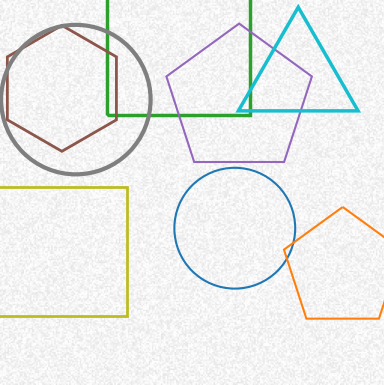[{"shape": "circle", "thickness": 1.5, "radius": 0.78, "center": [0.61, 0.407]}, {"shape": "pentagon", "thickness": 1.5, "radius": 0.8, "center": [0.89, 0.302]}, {"shape": "square", "thickness": 2.5, "radius": 0.93, "center": [0.464, 0.888]}, {"shape": "pentagon", "thickness": 1.5, "radius": 0.99, "center": [0.621, 0.74]}, {"shape": "hexagon", "thickness": 2, "radius": 0.82, "center": [0.161, 0.771]}, {"shape": "circle", "thickness": 3, "radius": 0.97, "center": [0.197, 0.741]}, {"shape": "square", "thickness": 2, "radius": 0.84, "center": [0.162, 0.347]}, {"shape": "triangle", "thickness": 2.5, "radius": 0.9, "center": [0.775, 0.802]}]